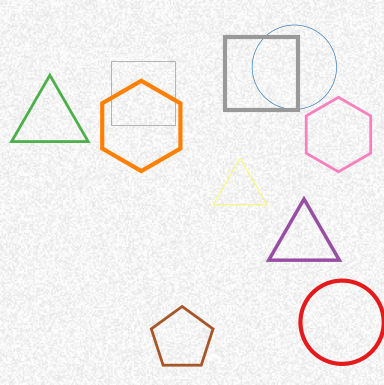[{"shape": "circle", "thickness": 3, "radius": 0.54, "center": [0.889, 0.163]}, {"shape": "circle", "thickness": 0.5, "radius": 0.55, "center": [0.765, 0.825]}, {"shape": "triangle", "thickness": 2, "radius": 0.57, "center": [0.13, 0.69]}, {"shape": "triangle", "thickness": 2.5, "radius": 0.53, "center": [0.79, 0.377]}, {"shape": "hexagon", "thickness": 3, "radius": 0.59, "center": [0.367, 0.673]}, {"shape": "triangle", "thickness": 0.5, "radius": 0.4, "center": [0.623, 0.509]}, {"shape": "pentagon", "thickness": 2, "radius": 0.42, "center": [0.473, 0.12]}, {"shape": "hexagon", "thickness": 2, "radius": 0.48, "center": [0.879, 0.651]}, {"shape": "square", "thickness": 0.5, "radius": 0.42, "center": [0.372, 0.759]}, {"shape": "square", "thickness": 3, "radius": 0.47, "center": [0.679, 0.809]}]